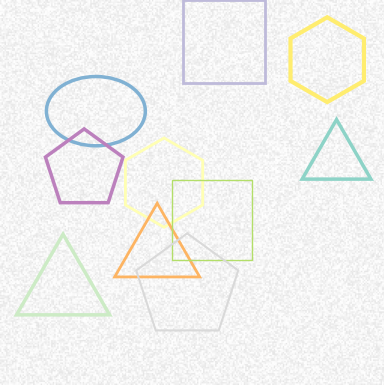[{"shape": "triangle", "thickness": 2.5, "radius": 0.52, "center": [0.874, 0.586]}, {"shape": "hexagon", "thickness": 2, "radius": 0.58, "center": [0.426, 0.526]}, {"shape": "square", "thickness": 2, "radius": 0.53, "center": [0.582, 0.892]}, {"shape": "oval", "thickness": 2.5, "radius": 0.64, "center": [0.249, 0.711]}, {"shape": "triangle", "thickness": 2, "radius": 0.64, "center": [0.408, 0.344]}, {"shape": "square", "thickness": 1, "radius": 0.52, "center": [0.551, 0.429]}, {"shape": "pentagon", "thickness": 1.5, "radius": 0.7, "center": [0.486, 0.255]}, {"shape": "pentagon", "thickness": 2.5, "radius": 0.53, "center": [0.219, 0.559]}, {"shape": "triangle", "thickness": 2.5, "radius": 0.7, "center": [0.164, 0.252]}, {"shape": "hexagon", "thickness": 3, "radius": 0.55, "center": [0.85, 0.845]}]